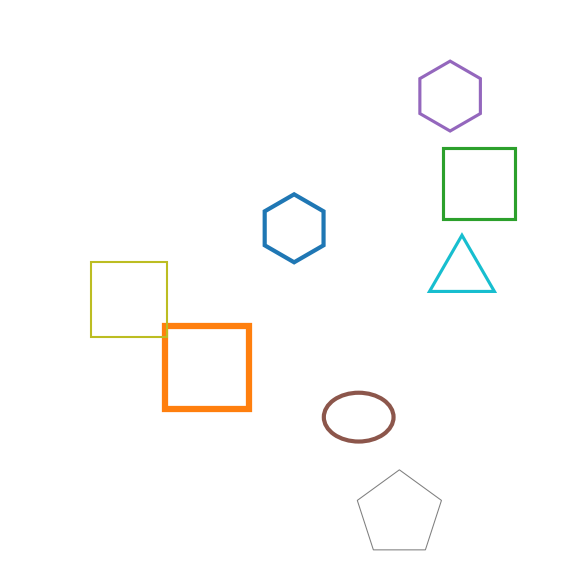[{"shape": "hexagon", "thickness": 2, "radius": 0.29, "center": [0.509, 0.604]}, {"shape": "square", "thickness": 3, "radius": 0.36, "center": [0.358, 0.363]}, {"shape": "square", "thickness": 1.5, "radius": 0.31, "center": [0.829, 0.682]}, {"shape": "hexagon", "thickness": 1.5, "radius": 0.3, "center": [0.779, 0.833]}, {"shape": "oval", "thickness": 2, "radius": 0.3, "center": [0.621, 0.277]}, {"shape": "pentagon", "thickness": 0.5, "radius": 0.38, "center": [0.692, 0.109]}, {"shape": "square", "thickness": 1, "radius": 0.32, "center": [0.223, 0.48]}, {"shape": "triangle", "thickness": 1.5, "radius": 0.32, "center": [0.8, 0.527]}]